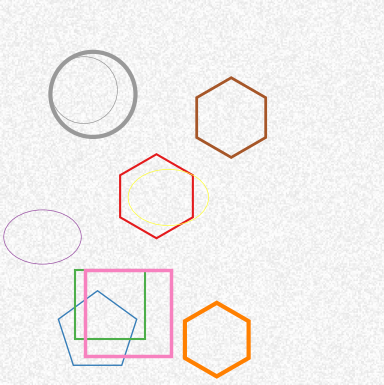[{"shape": "hexagon", "thickness": 1.5, "radius": 0.55, "center": [0.406, 0.49]}, {"shape": "pentagon", "thickness": 1, "radius": 0.53, "center": [0.253, 0.138]}, {"shape": "square", "thickness": 1.5, "radius": 0.45, "center": [0.285, 0.209]}, {"shape": "oval", "thickness": 0.5, "radius": 0.5, "center": [0.11, 0.384]}, {"shape": "hexagon", "thickness": 3, "radius": 0.48, "center": [0.563, 0.118]}, {"shape": "oval", "thickness": 0.5, "radius": 0.52, "center": [0.437, 0.487]}, {"shape": "hexagon", "thickness": 2, "radius": 0.52, "center": [0.601, 0.695]}, {"shape": "square", "thickness": 2.5, "radius": 0.56, "center": [0.332, 0.187]}, {"shape": "circle", "thickness": 3, "radius": 0.55, "center": [0.241, 0.755]}, {"shape": "circle", "thickness": 0.5, "radius": 0.43, "center": [0.218, 0.766]}]